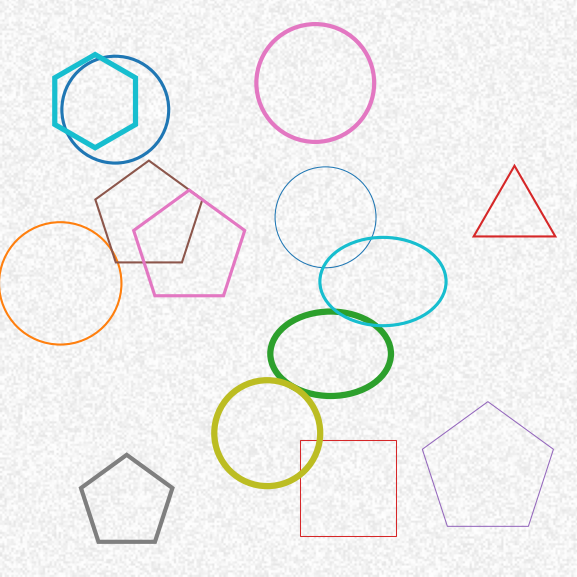[{"shape": "circle", "thickness": 1.5, "radius": 0.46, "center": [0.2, 0.809]}, {"shape": "circle", "thickness": 0.5, "radius": 0.44, "center": [0.564, 0.623]}, {"shape": "circle", "thickness": 1, "radius": 0.53, "center": [0.104, 0.508]}, {"shape": "oval", "thickness": 3, "radius": 0.52, "center": [0.573, 0.387]}, {"shape": "square", "thickness": 0.5, "radius": 0.41, "center": [0.603, 0.154]}, {"shape": "triangle", "thickness": 1, "radius": 0.41, "center": [0.891, 0.63]}, {"shape": "pentagon", "thickness": 0.5, "radius": 0.6, "center": [0.845, 0.184]}, {"shape": "pentagon", "thickness": 1, "radius": 0.49, "center": [0.258, 0.624]}, {"shape": "pentagon", "thickness": 1.5, "radius": 0.51, "center": [0.328, 0.569]}, {"shape": "circle", "thickness": 2, "radius": 0.51, "center": [0.546, 0.855]}, {"shape": "pentagon", "thickness": 2, "radius": 0.42, "center": [0.219, 0.128]}, {"shape": "circle", "thickness": 3, "radius": 0.46, "center": [0.463, 0.249]}, {"shape": "oval", "thickness": 1.5, "radius": 0.55, "center": [0.663, 0.512]}, {"shape": "hexagon", "thickness": 2.5, "radius": 0.4, "center": [0.165, 0.824]}]